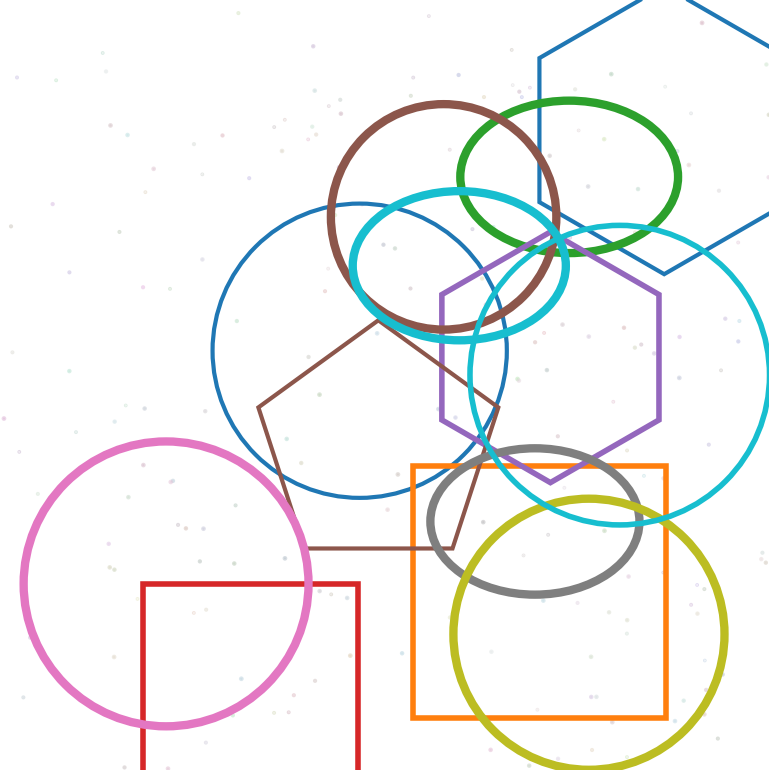[{"shape": "circle", "thickness": 1.5, "radius": 0.96, "center": [0.467, 0.545]}, {"shape": "hexagon", "thickness": 1.5, "radius": 0.94, "center": [0.863, 0.831]}, {"shape": "square", "thickness": 2, "radius": 0.82, "center": [0.701, 0.231]}, {"shape": "oval", "thickness": 3, "radius": 0.71, "center": [0.739, 0.77]}, {"shape": "square", "thickness": 2, "radius": 0.7, "center": [0.325, 0.102]}, {"shape": "hexagon", "thickness": 2, "radius": 0.81, "center": [0.715, 0.536]}, {"shape": "pentagon", "thickness": 1.5, "radius": 0.82, "center": [0.491, 0.42]}, {"shape": "circle", "thickness": 3, "radius": 0.73, "center": [0.576, 0.718]}, {"shape": "circle", "thickness": 3, "radius": 0.92, "center": [0.216, 0.242]}, {"shape": "oval", "thickness": 3, "radius": 0.68, "center": [0.695, 0.323]}, {"shape": "circle", "thickness": 3, "radius": 0.88, "center": [0.765, 0.176]}, {"shape": "oval", "thickness": 3, "radius": 0.69, "center": [0.596, 0.655]}, {"shape": "circle", "thickness": 2, "radius": 0.97, "center": [0.805, 0.513]}]